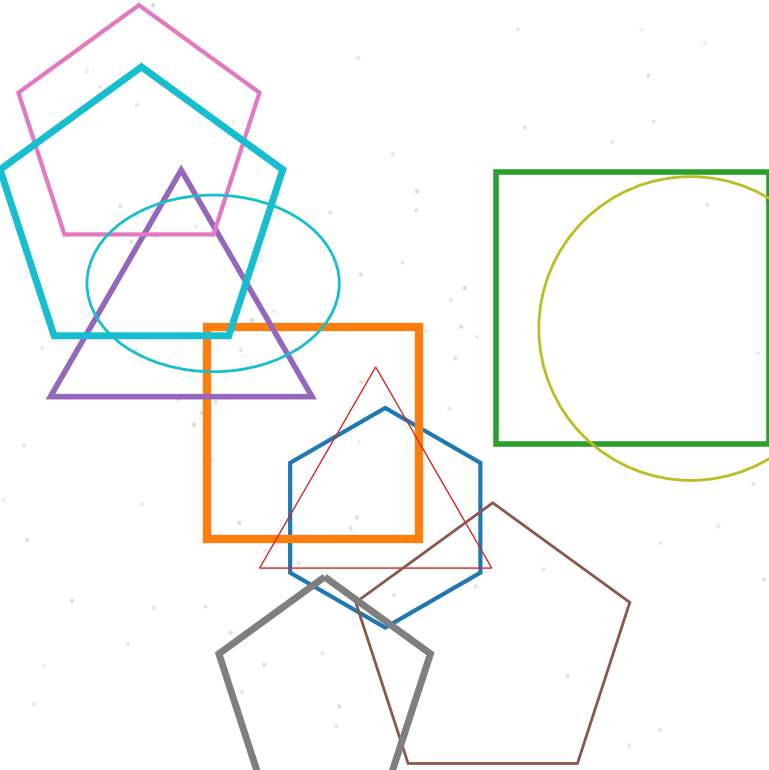[{"shape": "hexagon", "thickness": 1.5, "radius": 0.71, "center": [0.5, 0.328]}, {"shape": "square", "thickness": 3, "radius": 0.69, "center": [0.406, 0.438]}, {"shape": "square", "thickness": 2, "radius": 0.88, "center": [0.821, 0.6]}, {"shape": "triangle", "thickness": 0.5, "radius": 0.87, "center": [0.488, 0.349]}, {"shape": "triangle", "thickness": 2, "radius": 0.98, "center": [0.235, 0.583]}, {"shape": "pentagon", "thickness": 1, "radius": 0.94, "center": [0.64, 0.16]}, {"shape": "pentagon", "thickness": 1.5, "radius": 0.82, "center": [0.18, 0.829]}, {"shape": "pentagon", "thickness": 2.5, "radius": 0.72, "center": [0.422, 0.106]}, {"shape": "circle", "thickness": 1, "radius": 0.99, "center": [0.897, 0.573]}, {"shape": "pentagon", "thickness": 2.5, "radius": 0.97, "center": [0.184, 0.72]}, {"shape": "oval", "thickness": 1, "radius": 0.82, "center": [0.277, 0.632]}]